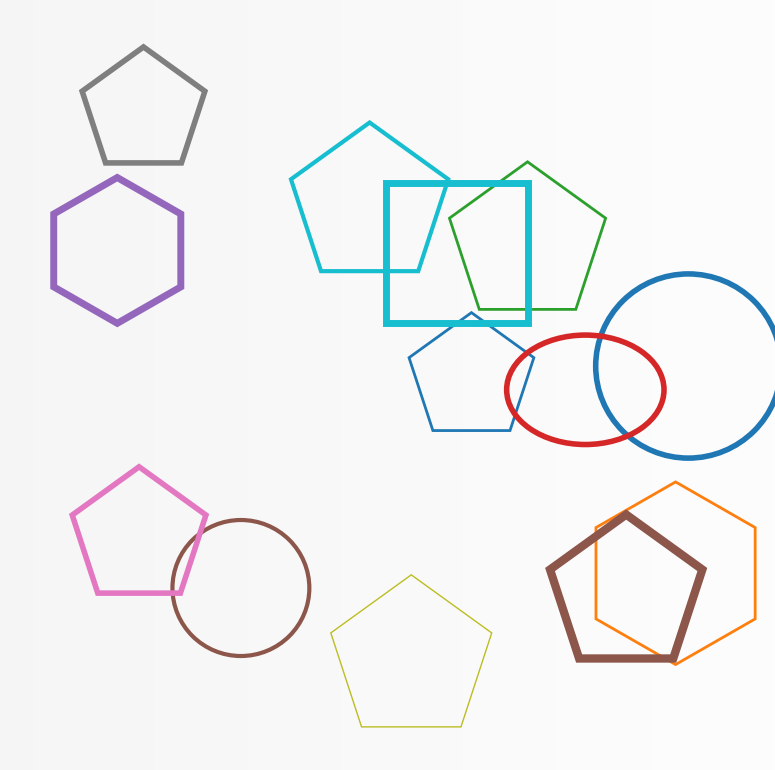[{"shape": "pentagon", "thickness": 1, "radius": 0.42, "center": [0.608, 0.509]}, {"shape": "circle", "thickness": 2, "radius": 0.6, "center": [0.888, 0.525]}, {"shape": "hexagon", "thickness": 1, "radius": 0.59, "center": [0.872, 0.256]}, {"shape": "pentagon", "thickness": 1, "radius": 0.53, "center": [0.681, 0.684]}, {"shape": "oval", "thickness": 2, "radius": 0.51, "center": [0.755, 0.494]}, {"shape": "hexagon", "thickness": 2.5, "radius": 0.47, "center": [0.151, 0.675]}, {"shape": "pentagon", "thickness": 3, "radius": 0.52, "center": [0.808, 0.228]}, {"shape": "circle", "thickness": 1.5, "radius": 0.44, "center": [0.311, 0.236]}, {"shape": "pentagon", "thickness": 2, "radius": 0.45, "center": [0.179, 0.303]}, {"shape": "pentagon", "thickness": 2, "radius": 0.42, "center": [0.185, 0.856]}, {"shape": "pentagon", "thickness": 0.5, "radius": 0.55, "center": [0.531, 0.144]}, {"shape": "pentagon", "thickness": 1.5, "radius": 0.53, "center": [0.477, 0.734]}, {"shape": "square", "thickness": 2.5, "radius": 0.46, "center": [0.589, 0.672]}]